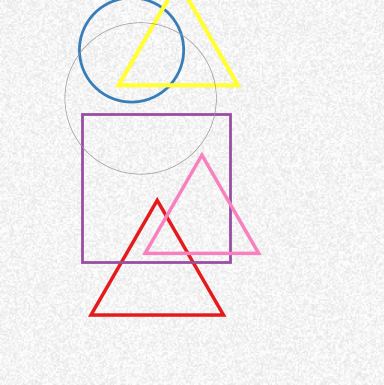[{"shape": "triangle", "thickness": 2.5, "radius": 0.99, "center": [0.408, 0.281]}, {"shape": "circle", "thickness": 2, "radius": 0.68, "center": [0.342, 0.87]}, {"shape": "square", "thickness": 2, "radius": 0.96, "center": [0.406, 0.512]}, {"shape": "triangle", "thickness": 3, "radius": 0.9, "center": [0.463, 0.868]}, {"shape": "triangle", "thickness": 2.5, "radius": 0.85, "center": [0.524, 0.427]}, {"shape": "circle", "thickness": 0.5, "radius": 0.98, "center": [0.365, 0.744]}]